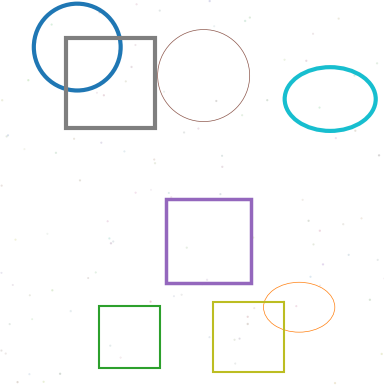[{"shape": "circle", "thickness": 3, "radius": 0.56, "center": [0.201, 0.878]}, {"shape": "oval", "thickness": 0.5, "radius": 0.46, "center": [0.777, 0.202]}, {"shape": "square", "thickness": 1.5, "radius": 0.4, "center": [0.337, 0.124]}, {"shape": "square", "thickness": 2.5, "radius": 0.55, "center": [0.541, 0.374]}, {"shape": "circle", "thickness": 0.5, "radius": 0.6, "center": [0.529, 0.804]}, {"shape": "square", "thickness": 3, "radius": 0.58, "center": [0.287, 0.785]}, {"shape": "square", "thickness": 1.5, "radius": 0.46, "center": [0.645, 0.125]}, {"shape": "oval", "thickness": 3, "radius": 0.59, "center": [0.858, 0.743]}]